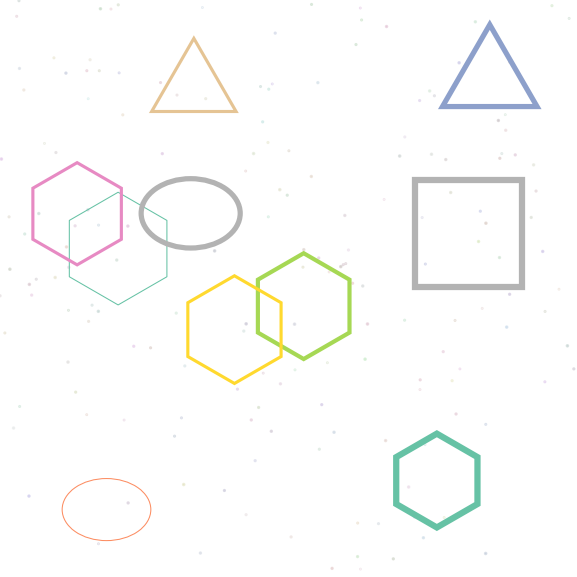[{"shape": "hexagon", "thickness": 3, "radius": 0.41, "center": [0.756, 0.167]}, {"shape": "hexagon", "thickness": 0.5, "radius": 0.49, "center": [0.205, 0.569]}, {"shape": "oval", "thickness": 0.5, "radius": 0.38, "center": [0.184, 0.117]}, {"shape": "triangle", "thickness": 2.5, "radius": 0.47, "center": [0.848, 0.862]}, {"shape": "hexagon", "thickness": 1.5, "radius": 0.44, "center": [0.134, 0.629]}, {"shape": "hexagon", "thickness": 2, "radius": 0.46, "center": [0.526, 0.469]}, {"shape": "hexagon", "thickness": 1.5, "radius": 0.47, "center": [0.406, 0.428]}, {"shape": "triangle", "thickness": 1.5, "radius": 0.42, "center": [0.336, 0.848]}, {"shape": "oval", "thickness": 2.5, "radius": 0.43, "center": [0.33, 0.63]}, {"shape": "square", "thickness": 3, "radius": 0.46, "center": [0.811, 0.595]}]